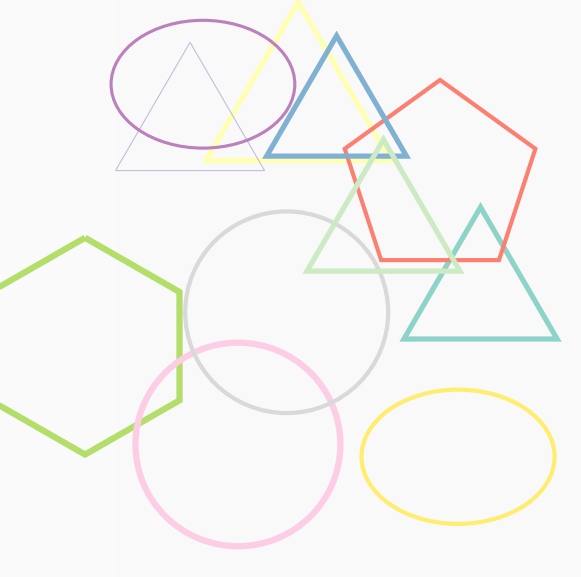[{"shape": "triangle", "thickness": 2.5, "radius": 0.76, "center": [0.827, 0.488]}, {"shape": "triangle", "thickness": 2.5, "radius": 0.92, "center": [0.513, 0.813]}, {"shape": "triangle", "thickness": 0.5, "radius": 0.74, "center": [0.327, 0.778]}, {"shape": "pentagon", "thickness": 2, "radius": 0.86, "center": [0.757, 0.688]}, {"shape": "triangle", "thickness": 2.5, "radius": 0.69, "center": [0.579, 0.798]}, {"shape": "hexagon", "thickness": 3, "radius": 0.94, "center": [0.146, 0.4]}, {"shape": "circle", "thickness": 3, "radius": 0.88, "center": [0.409, 0.23]}, {"shape": "circle", "thickness": 2, "radius": 0.87, "center": [0.493, 0.458]}, {"shape": "oval", "thickness": 1.5, "radius": 0.79, "center": [0.349, 0.853]}, {"shape": "triangle", "thickness": 2.5, "radius": 0.76, "center": [0.66, 0.606]}, {"shape": "oval", "thickness": 2, "radius": 0.83, "center": [0.788, 0.208]}]